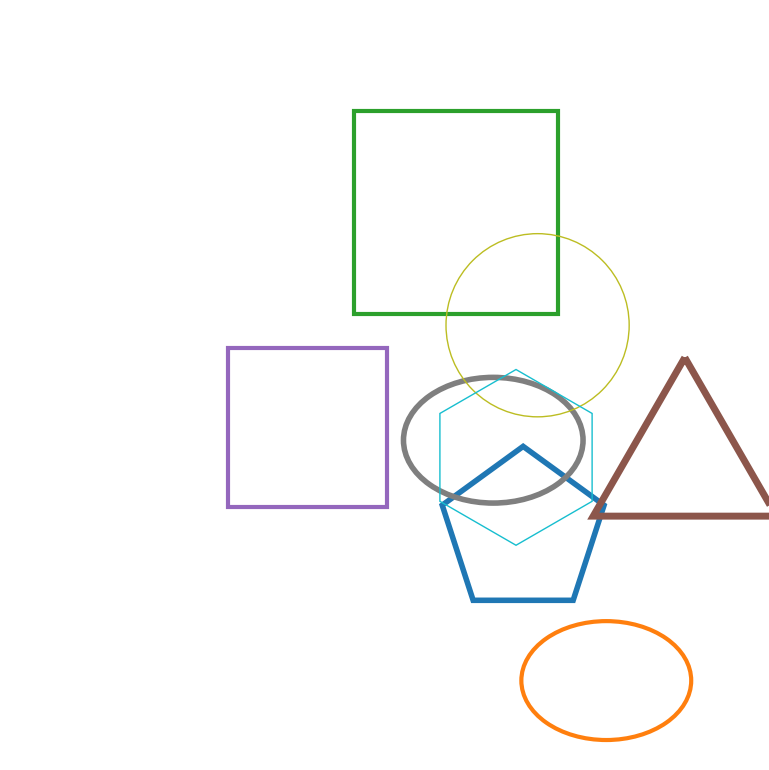[{"shape": "pentagon", "thickness": 2, "radius": 0.55, "center": [0.679, 0.31]}, {"shape": "oval", "thickness": 1.5, "radius": 0.55, "center": [0.787, 0.116]}, {"shape": "square", "thickness": 1.5, "radius": 0.66, "center": [0.593, 0.724]}, {"shape": "square", "thickness": 1.5, "radius": 0.52, "center": [0.399, 0.445]}, {"shape": "triangle", "thickness": 2.5, "radius": 0.69, "center": [0.889, 0.398]}, {"shape": "oval", "thickness": 2, "radius": 0.58, "center": [0.641, 0.428]}, {"shape": "circle", "thickness": 0.5, "radius": 0.59, "center": [0.698, 0.578]}, {"shape": "hexagon", "thickness": 0.5, "radius": 0.57, "center": [0.67, 0.406]}]